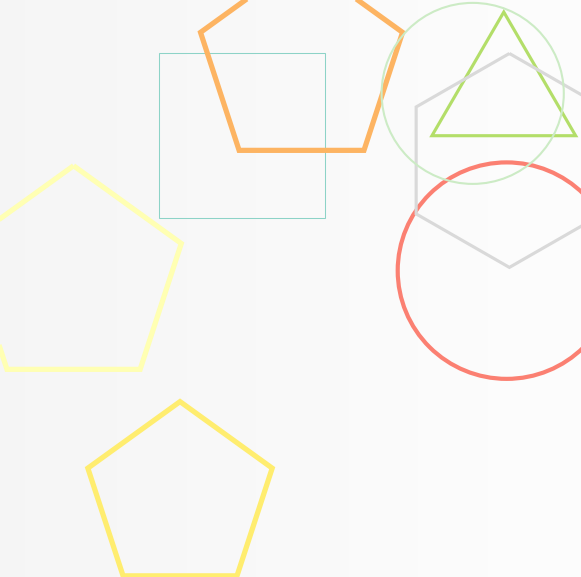[{"shape": "square", "thickness": 0.5, "radius": 0.72, "center": [0.416, 0.764]}, {"shape": "pentagon", "thickness": 2.5, "radius": 0.97, "center": [0.127, 0.517]}, {"shape": "circle", "thickness": 2, "radius": 0.94, "center": [0.872, 0.531]}, {"shape": "pentagon", "thickness": 2.5, "radius": 0.91, "center": [0.519, 0.887]}, {"shape": "triangle", "thickness": 1.5, "radius": 0.71, "center": [0.867, 0.836]}, {"shape": "hexagon", "thickness": 1.5, "radius": 0.93, "center": [0.876, 0.721]}, {"shape": "circle", "thickness": 1, "radius": 0.78, "center": [0.813, 0.837]}, {"shape": "pentagon", "thickness": 2.5, "radius": 0.83, "center": [0.31, 0.137]}]